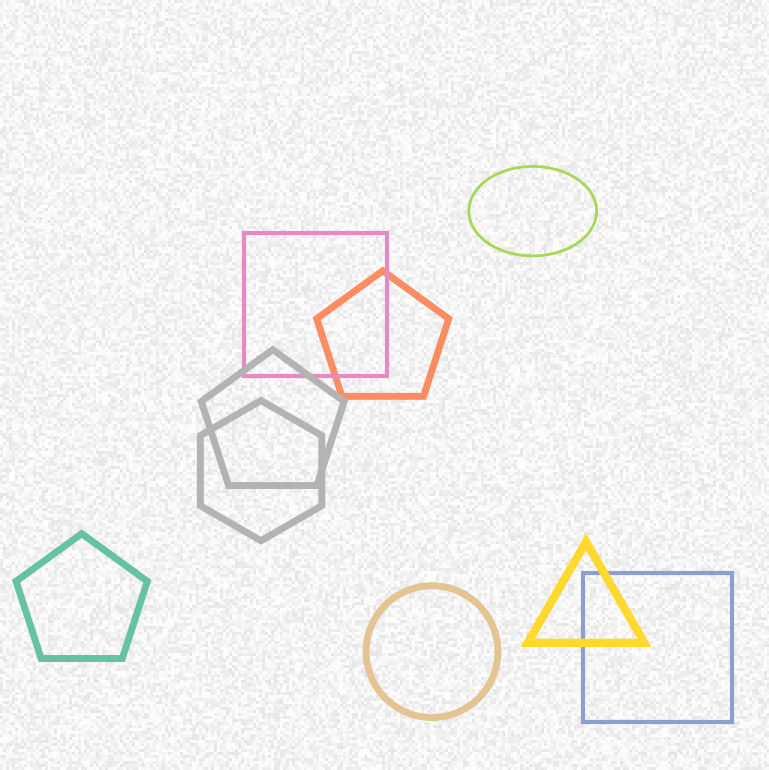[{"shape": "pentagon", "thickness": 2.5, "radius": 0.45, "center": [0.106, 0.217]}, {"shape": "pentagon", "thickness": 2.5, "radius": 0.45, "center": [0.497, 0.558]}, {"shape": "square", "thickness": 1.5, "radius": 0.49, "center": [0.854, 0.159]}, {"shape": "square", "thickness": 1.5, "radius": 0.47, "center": [0.41, 0.605]}, {"shape": "oval", "thickness": 1, "radius": 0.41, "center": [0.692, 0.726]}, {"shape": "triangle", "thickness": 3, "radius": 0.44, "center": [0.761, 0.209]}, {"shape": "circle", "thickness": 2.5, "radius": 0.43, "center": [0.561, 0.154]}, {"shape": "hexagon", "thickness": 2.5, "radius": 0.46, "center": [0.339, 0.389]}, {"shape": "pentagon", "thickness": 2.5, "radius": 0.49, "center": [0.354, 0.448]}]